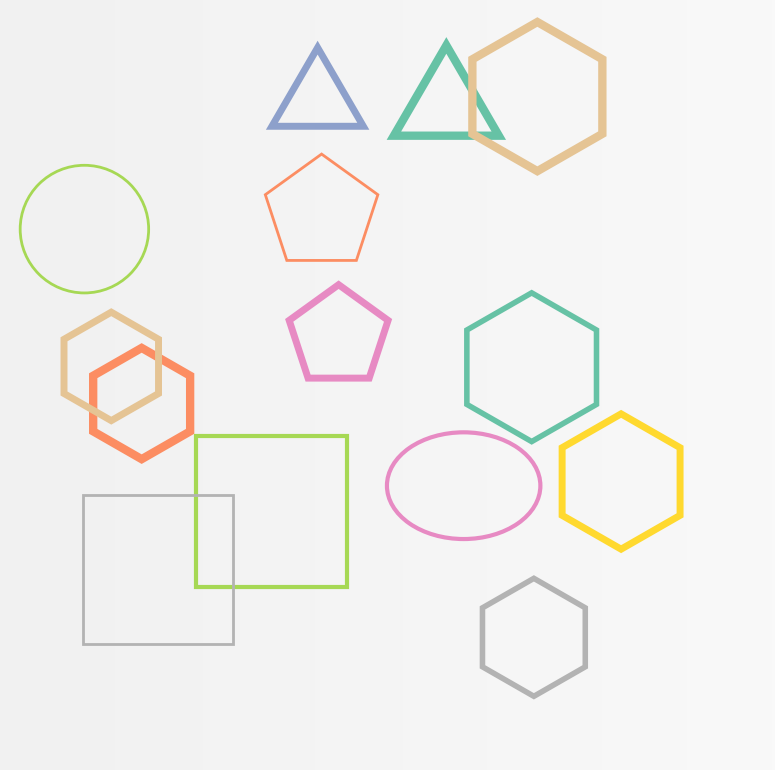[{"shape": "hexagon", "thickness": 2, "radius": 0.48, "center": [0.686, 0.523]}, {"shape": "triangle", "thickness": 3, "radius": 0.39, "center": [0.576, 0.863]}, {"shape": "hexagon", "thickness": 3, "radius": 0.36, "center": [0.183, 0.476]}, {"shape": "pentagon", "thickness": 1, "radius": 0.38, "center": [0.415, 0.724]}, {"shape": "triangle", "thickness": 2.5, "radius": 0.34, "center": [0.41, 0.87]}, {"shape": "oval", "thickness": 1.5, "radius": 0.49, "center": [0.598, 0.369]}, {"shape": "pentagon", "thickness": 2.5, "radius": 0.34, "center": [0.437, 0.563]}, {"shape": "square", "thickness": 1.5, "radius": 0.49, "center": [0.351, 0.336]}, {"shape": "circle", "thickness": 1, "radius": 0.41, "center": [0.109, 0.702]}, {"shape": "hexagon", "thickness": 2.5, "radius": 0.44, "center": [0.801, 0.375]}, {"shape": "hexagon", "thickness": 3, "radius": 0.48, "center": [0.693, 0.875]}, {"shape": "hexagon", "thickness": 2.5, "radius": 0.35, "center": [0.144, 0.524]}, {"shape": "square", "thickness": 1, "radius": 0.49, "center": [0.204, 0.26]}, {"shape": "hexagon", "thickness": 2, "radius": 0.38, "center": [0.689, 0.172]}]